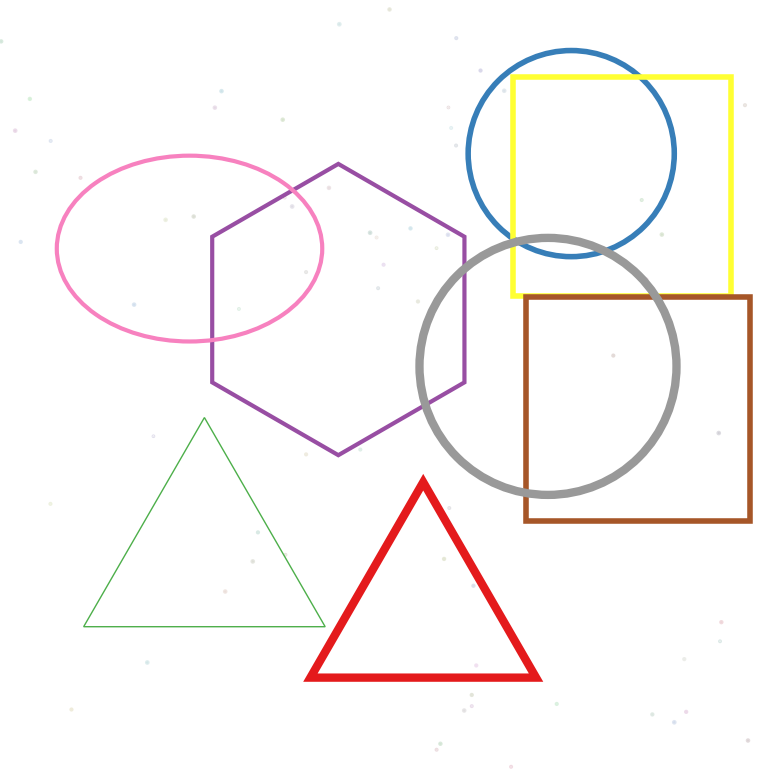[{"shape": "triangle", "thickness": 3, "radius": 0.85, "center": [0.55, 0.205]}, {"shape": "circle", "thickness": 2, "radius": 0.67, "center": [0.742, 0.801]}, {"shape": "triangle", "thickness": 0.5, "radius": 0.91, "center": [0.265, 0.277]}, {"shape": "hexagon", "thickness": 1.5, "radius": 0.95, "center": [0.439, 0.598]}, {"shape": "square", "thickness": 2, "radius": 0.71, "center": [0.808, 0.758]}, {"shape": "square", "thickness": 2, "radius": 0.73, "center": [0.828, 0.469]}, {"shape": "oval", "thickness": 1.5, "radius": 0.86, "center": [0.246, 0.677]}, {"shape": "circle", "thickness": 3, "radius": 0.83, "center": [0.712, 0.524]}]